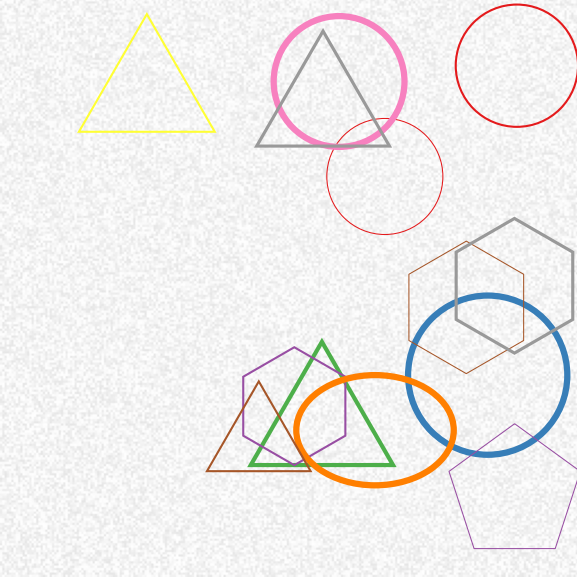[{"shape": "circle", "thickness": 1, "radius": 0.53, "center": [0.895, 0.885]}, {"shape": "circle", "thickness": 0.5, "radius": 0.5, "center": [0.666, 0.694]}, {"shape": "circle", "thickness": 3, "radius": 0.69, "center": [0.845, 0.35]}, {"shape": "triangle", "thickness": 2, "radius": 0.71, "center": [0.557, 0.265]}, {"shape": "pentagon", "thickness": 0.5, "radius": 0.6, "center": [0.891, 0.146]}, {"shape": "hexagon", "thickness": 1, "radius": 0.51, "center": [0.51, 0.296]}, {"shape": "oval", "thickness": 3, "radius": 0.68, "center": [0.649, 0.254]}, {"shape": "triangle", "thickness": 1, "radius": 0.68, "center": [0.254, 0.839]}, {"shape": "hexagon", "thickness": 0.5, "radius": 0.57, "center": [0.807, 0.467]}, {"shape": "triangle", "thickness": 1, "radius": 0.52, "center": [0.448, 0.235]}, {"shape": "circle", "thickness": 3, "radius": 0.57, "center": [0.587, 0.858]}, {"shape": "triangle", "thickness": 1.5, "radius": 0.66, "center": [0.559, 0.813]}, {"shape": "hexagon", "thickness": 1.5, "radius": 0.58, "center": [0.891, 0.504]}]